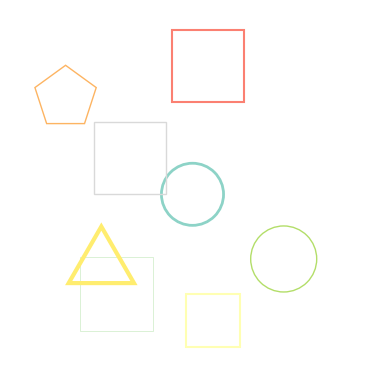[{"shape": "circle", "thickness": 2, "radius": 0.4, "center": [0.5, 0.495]}, {"shape": "square", "thickness": 1.5, "radius": 0.35, "center": [0.553, 0.167]}, {"shape": "square", "thickness": 1.5, "radius": 0.47, "center": [0.539, 0.828]}, {"shape": "pentagon", "thickness": 1, "radius": 0.42, "center": [0.17, 0.747]}, {"shape": "circle", "thickness": 1, "radius": 0.43, "center": [0.737, 0.327]}, {"shape": "square", "thickness": 1, "radius": 0.47, "center": [0.338, 0.589]}, {"shape": "square", "thickness": 0.5, "radius": 0.48, "center": [0.303, 0.236]}, {"shape": "triangle", "thickness": 3, "radius": 0.49, "center": [0.263, 0.314]}]